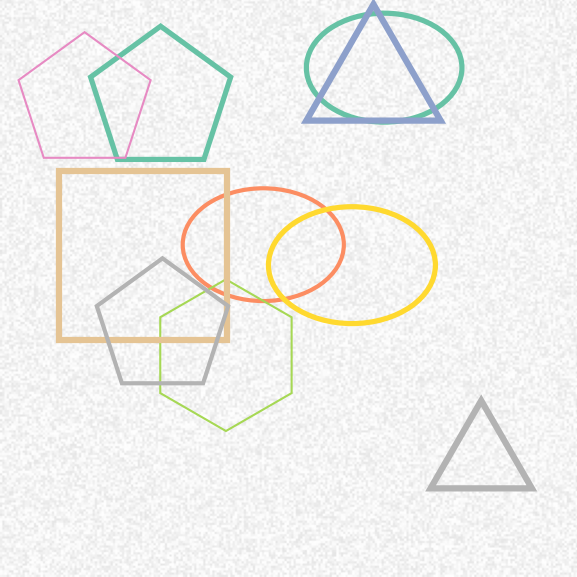[{"shape": "oval", "thickness": 2.5, "radius": 0.67, "center": [0.665, 0.882]}, {"shape": "pentagon", "thickness": 2.5, "radius": 0.64, "center": [0.278, 0.826]}, {"shape": "oval", "thickness": 2, "radius": 0.7, "center": [0.456, 0.575]}, {"shape": "triangle", "thickness": 3, "radius": 0.67, "center": [0.647, 0.857]}, {"shape": "pentagon", "thickness": 1, "radius": 0.6, "center": [0.146, 0.823]}, {"shape": "hexagon", "thickness": 1, "radius": 0.66, "center": [0.391, 0.384]}, {"shape": "oval", "thickness": 2.5, "radius": 0.72, "center": [0.609, 0.54]}, {"shape": "square", "thickness": 3, "radius": 0.73, "center": [0.248, 0.556]}, {"shape": "pentagon", "thickness": 2, "radius": 0.6, "center": [0.281, 0.432]}, {"shape": "triangle", "thickness": 3, "radius": 0.51, "center": [0.833, 0.204]}]